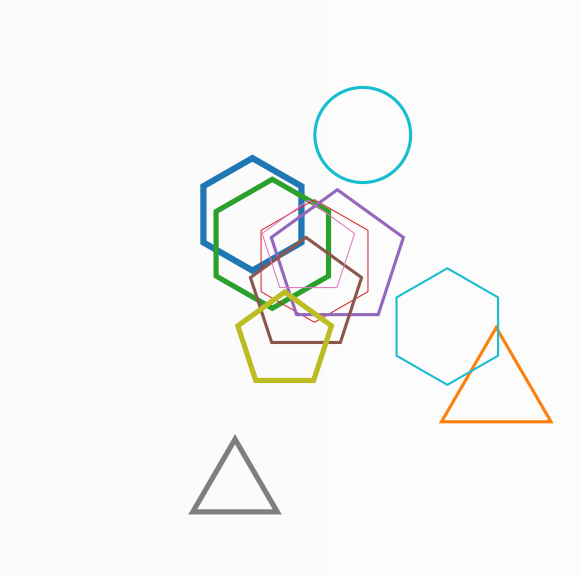[{"shape": "hexagon", "thickness": 3, "radius": 0.49, "center": [0.434, 0.628]}, {"shape": "triangle", "thickness": 1.5, "radius": 0.54, "center": [0.854, 0.323]}, {"shape": "hexagon", "thickness": 2.5, "radius": 0.56, "center": [0.468, 0.577]}, {"shape": "hexagon", "thickness": 0.5, "radius": 0.53, "center": [0.541, 0.547]}, {"shape": "pentagon", "thickness": 1.5, "radius": 0.6, "center": [0.58, 0.551]}, {"shape": "pentagon", "thickness": 1.5, "radius": 0.5, "center": [0.526, 0.487]}, {"shape": "pentagon", "thickness": 0.5, "radius": 0.42, "center": [0.531, 0.569]}, {"shape": "triangle", "thickness": 2.5, "radius": 0.42, "center": [0.404, 0.155]}, {"shape": "pentagon", "thickness": 2.5, "radius": 0.42, "center": [0.49, 0.409]}, {"shape": "hexagon", "thickness": 1, "radius": 0.5, "center": [0.77, 0.434]}, {"shape": "circle", "thickness": 1.5, "radius": 0.41, "center": [0.624, 0.765]}]